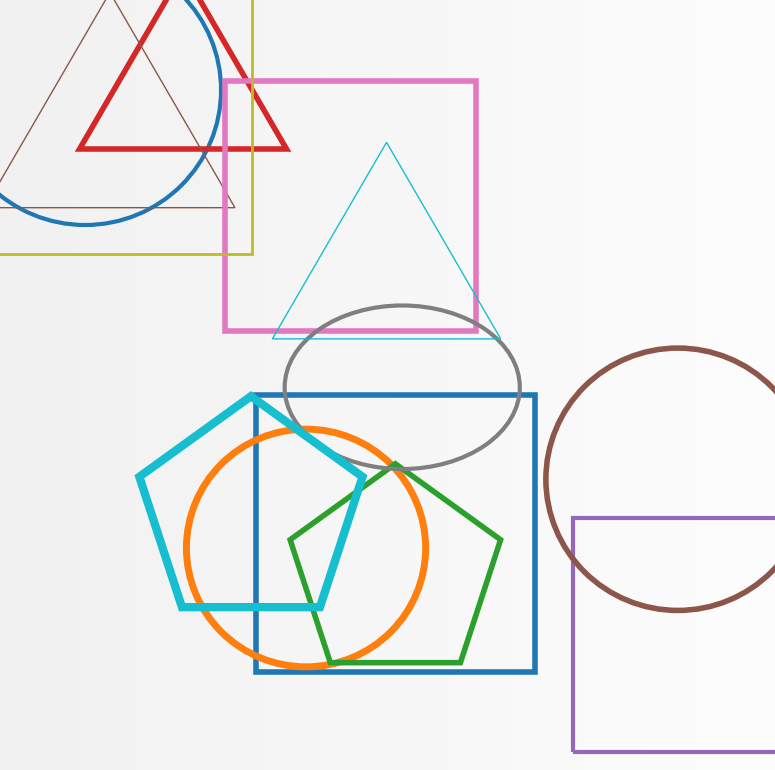[{"shape": "circle", "thickness": 1.5, "radius": 0.88, "center": [0.11, 0.883]}, {"shape": "square", "thickness": 2, "radius": 0.9, "center": [0.51, 0.307]}, {"shape": "circle", "thickness": 2.5, "radius": 0.77, "center": [0.395, 0.288]}, {"shape": "pentagon", "thickness": 2, "radius": 0.71, "center": [0.51, 0.255]}, {"shape": "triangle", "thickness": 2, "radius": 0.77, "center": [0.236, 0.884]}, {"shape": "square", "thickness": 1.5, "radius": 0.76, "center": [0.892, 0.175]}, {"shape": "circle", "thickness": 2, "radius": 0.85, "center": [0.875, 0.378]}, {"shape": "triangle", "thickness": 0.5, "radius": 0.93, "center": [0.142, 0.823]}, {"shape": "square", "thickness": 2, "radius": 0.81, "center": [0.452, 0.732]}, {"shape": "oval", "thickness": 1.5, "radius": 0.76, "center": [0.519, 0.497]}, {"shape": "square", "thickness": 1, "radius": 1.0, "center": [0.126, 0.87]}, {"shape": "triangle", "thickness": 0.5, "radius": 0.85, "center": [0.499, 0.645]}, {"shape": "pentagon", "thickness": 3, "radius": 0.76, "center": [0.324, 0.334]}]